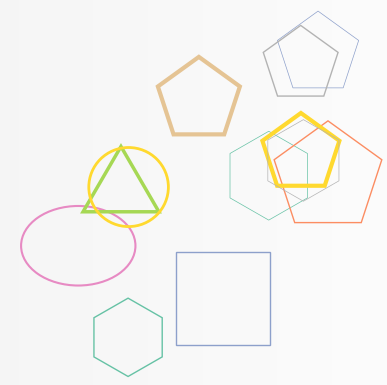[{"shape": "hexagon", "thickness": 0.5, "radius": 0.58, "center": [0.693, 0.544]}, {"shape": "hexagon", "thickness": 1, "radius": 0.51, "center": [0.331, 0.124]}, {"shape": "pentagon", "thickness": 1, "radius": 0.73, "center": [0.846, 0.54]}, {"shape": "pentagon", "thickness": 0.5, "radius": 0.55, "center": [0.821, 0.861]}, {"shape": "square", "thickness": 1, "radius": 0.61, "center": [0.576, 0.225]}, {"shape": "oval", "thickness": 1.5, "radius": 0.74, "center": [0.202, 0.362]}, {"shape": "triangle", "thickness": 2.5, "radius": 0.56, "center": [0.312, 0.506]}, {"shape": "pentagon", "thickness": 3, "radius": 0.52, "center": [0.777, 0.602]}, {"shape": "circle", "thickness": 2, "radius": 0.51, "center": [0.332, 0.514]}, {"shape": "pentagon", "thickness": 3, "radius": 0.56, "center": [0.513, 0.741]}, {"shape": "pentagon", "thickness": 1, "radius": 0.51, "center": [0.776, 0.833]}, {"shape": "hexagon", "thickness": 0.5, "radius": 0.53, "center": [0.783, 0.583]}]